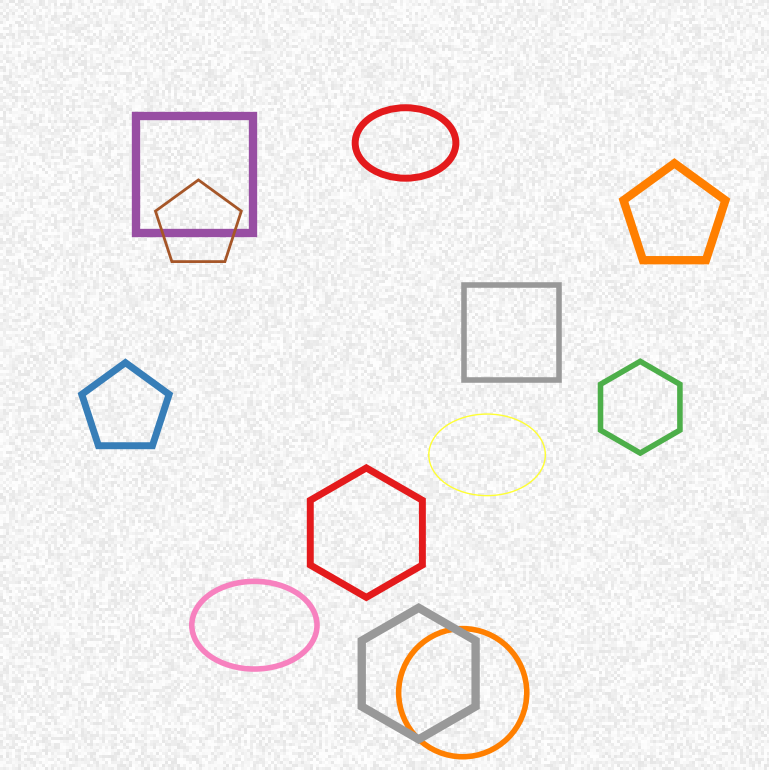[{"shape": "hexagon", "thickness": 2.5, "radius": 0.42, "center": [0.476, 0.308]}, {"shape": "oval", "thickness": 2.5, "radius": 0.33, "center": [0.527, 0.814]}, {"shape": "pentagon", "thickness": 2.5, "radius": 0.3, "center": [0.163, 0.469]}, {"shape": "hexagon", "thickness": 2, "radius": 0.3, "center": [0.831, 0.471]}, {"shape": "square", "thickness": 3, "radius": 0.38, "center": [0.253, 0.773]}, {"shape": "circle", "thickness": 2, "radius": 0.42, "center": [0.601, 0.1]}, {"shape": "pentagon", "thickness": 3, "radius": 0.35, "center": [0.876, 0.718]}, {"shape": "oval", "thickness": 0.5, "radius": 0.38, "center": [0.633, 0.409]}, {"shape": "pentagon", "thickness": 1, "radius": 0.29, "center": [0.258, 0.708]}, {"shape": "oval", "thickness": 2, "radius": 0.41, "center": [0.33, 0.188]}, {"shape": "square", "thickness": 2, "radius": 0.31, "center": [0.665, 0.568]}, {"shape": "hexagon", "thickness": 3, "radius": 0.43, "center": [0.544, 0.125]}]